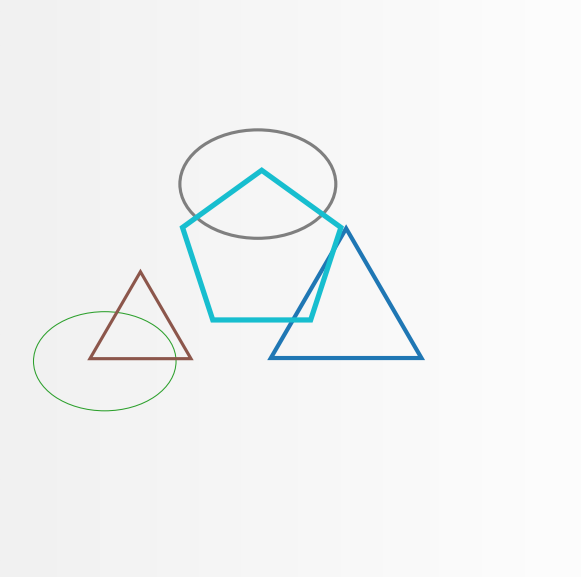[{"shape": "triangle", "thickness": 2, "radius": 0.75, "center": [0.596, 0.454]}, {"shape": "oval", "thickness": 0.5, "radius": 0.61, "center": [0.18, 0.374]}, {"shape": "triangle", "thickness": 1.5, "radius": 0.5, "center": [0.242, 0.428]}, {"shape": "oval", "thickness": 1.5, "radius": 0.67, "center": [0.444, 0.68]}, {"shape": "pentagon", "thickness": 2.5, "radius": 0.72, "center": [0.45, 0.561]}]